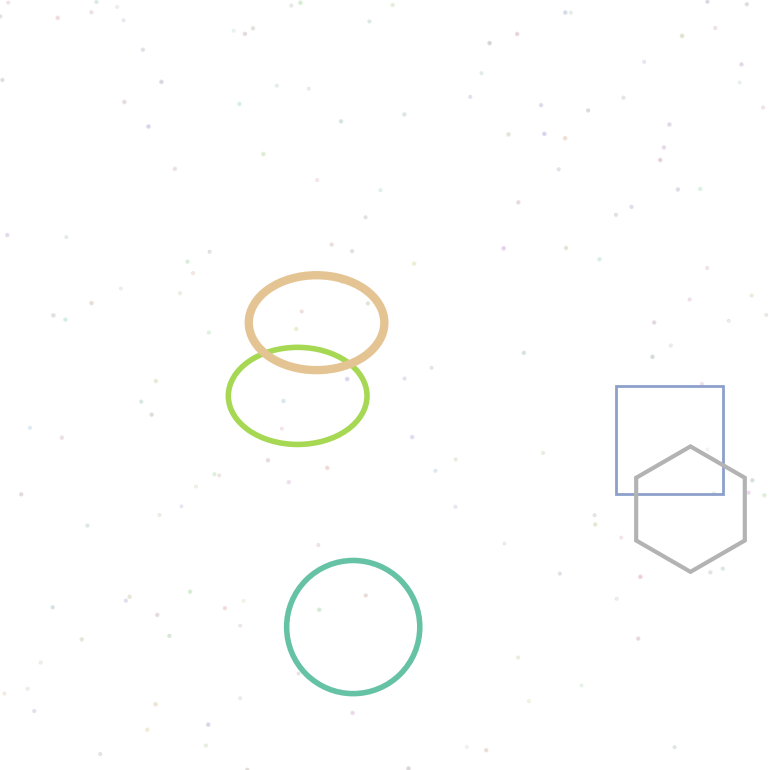[{"shape": "circle", "thickness": 2, "radius": 0.43, "center": [0.459, 0.186]}, {"shape": "square", "thickness": 1, "radius": 0.35, "center": [0.869, 0.428]}, {"shape": "oval", "thickness": 2, "radius": 0.45, "center": [0.387, 0.486]}, {"shape": "oval", "thickness": 3, "radius": 0.44, "center": [0.411, 0.581]}, {"shape": "hexagon", "thickness": 1.5, "radius": 0.41, "center": [0.897, 0.339]}]